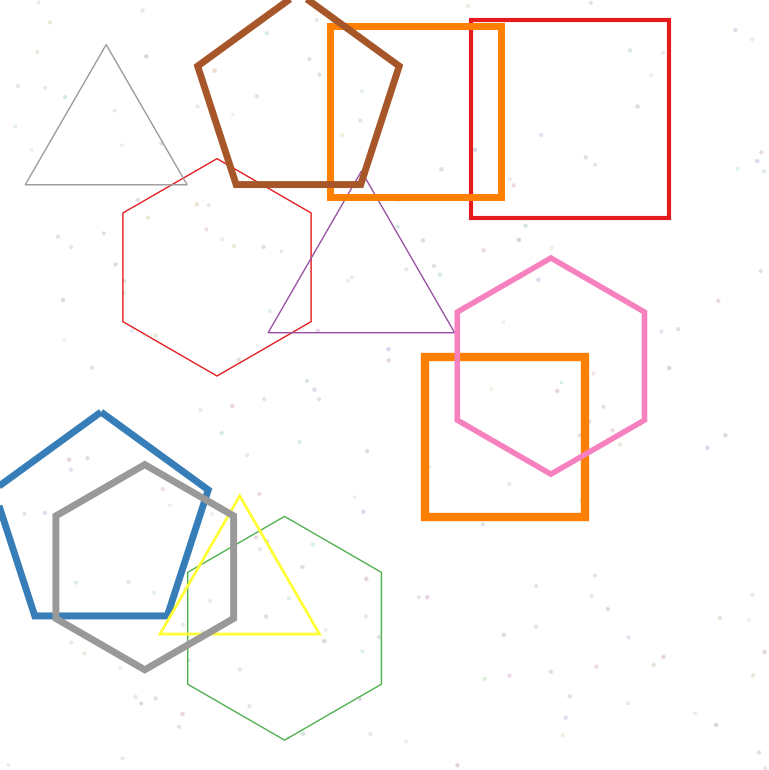[{"shape": "square", "thickness": 1.5, "radius": 0.64, "center": [0.741, 0.845]}, {"shape": "hexagon", "thickness": 0.5, "radius": 0.71, "center": [0.282, 0.653]}, {"shape": "pentagon", "thickness": 2.5, "radius": 0.73, "center": [0.131, 0.319]}, {"shape": "hexagon", "thickness": 0.5, "radius": 0.73, "center": [0.37, 0.184]}, {"shape": "triangle", "thickness": 0.5, "radius": 0.7, "center": [0.469, 0.638]}, {"shape": "square", "thickness": 3, "radius": 0.52, "center": [0.656, 0.432]}, {"shape": "square", "thickness": 2.5, "radius": 0.55, "center": [0.54, 0.855]}, {"shape": "triangle", "thickness": 1, "radius": 0.6, "center": [0.311, 0.236]}, {"shape": "pentagon", "thickness": 2.5, "radius": 0.69, "center": [0.388, 0.872]}, {"shape": "hexagon", "thickness": 2, "radius": 0.7, "center": [0.715, 0.525]}, {"shape": "triangle", "thickness": 0.5, "radius": 0.61, "center": [0.138, 0.821]}, {"shape": "hexagon", "thickness": 2.5, "radius": 0.67, "center": [0.188, 0.263]}]